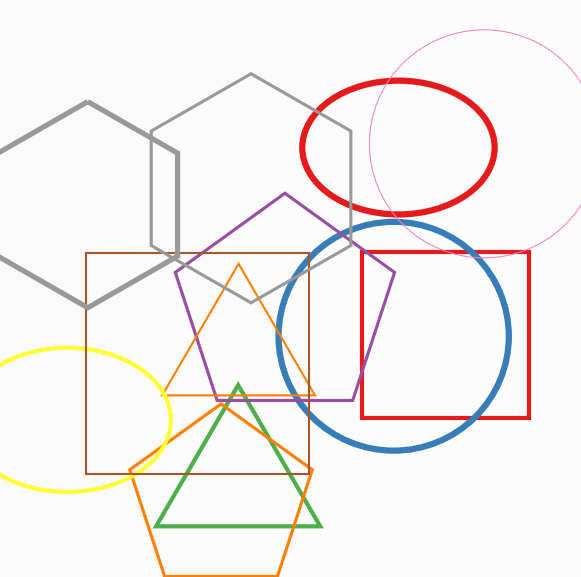[{"shape": "oval", "thickness": 3, "radius": 0.83, "center": [0.686, 0.744]}, {"shape": "square", "thickness": 2, "radius": 0.72, "center": [0.767, 0.419]}, {"shape": "circle", "thickness": 3, "radius": 0.99, "center": [0.677, 0.417]}, {"shape": "triangle", "thickness": 2, "radius": 0.82, "center": [0.41, 0.169]}, {"shape": "pentagon", "thickness": 1.5, "radius": 0.99, "center": [0.49, 0.466]}, {"shape": "pentagon", "thickness": 1.5, "radius": 0.83, "center": [0.38, 0.135]}, {"shape": "triangle", "thickness": 1, "radius": 0.76, "center": [0.411, 0.39]}, {"shape": "oval", "thickness": 2, "radius": 0.89, "center": [0.116, 0.272]}, {"shape": "square", "thickness": 1, "radius": 0.96, "center": [0.34, 0.37]}, {"shape": "circle", "thickness": 0.5, "radius": 0.99, "center": [0.833, 0.75]}, {"shape": "hexagon", "thickness": 2.5, "radius": 0.89, "center": [0.151, 0.645]}, {"shape": "hexagon", "thickness": 1.5, "radius": 0.99, "center": [0.432, 0.673]}]